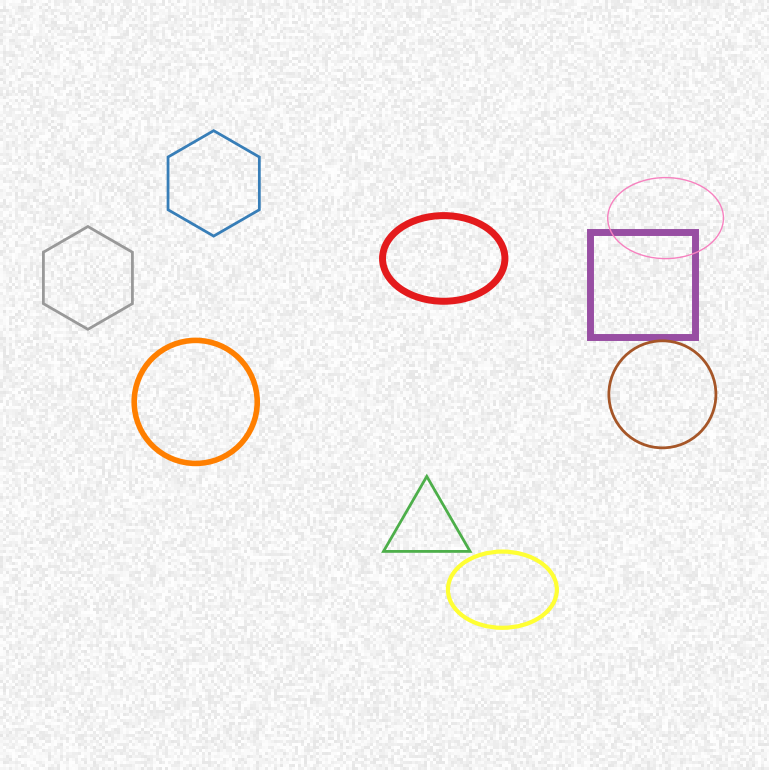[{"shape": "oval", "thickness": 2.5, "radius": 0.4, "center": [0.576, 0.664]}, {"shape": "hexagon", "thickness": 1, "radius": 0.34, "center": [0.278, 0.762]}, {"shape": "triangle", "thickness": 1, "radius": 0.32, "center": [0.554, 0.316]}, {"shape": "square", "thickness": 2.5, "radius": 0.34, "center": [0.834, 0.63]}, {"shape": "circle", "thickness": 2, "radius": 0.4, "center": [0.254, 0.478]}, {"shape": "oval", "thickness": 1.5, "radius": 0.35, "center": [0.652, 0.234]}, {"shape": "circle", "thickness": 1, "radius": 0.35, "center": [0.86, 0.488]}, {"shape": "oval", "thickness": 0.5, "radius": 0.38, "center": [0.864, 0.717]}, {"shape": "hexagon", "thickness": 1, "radius": 0.33, "center": [0.114, 0.639]}]